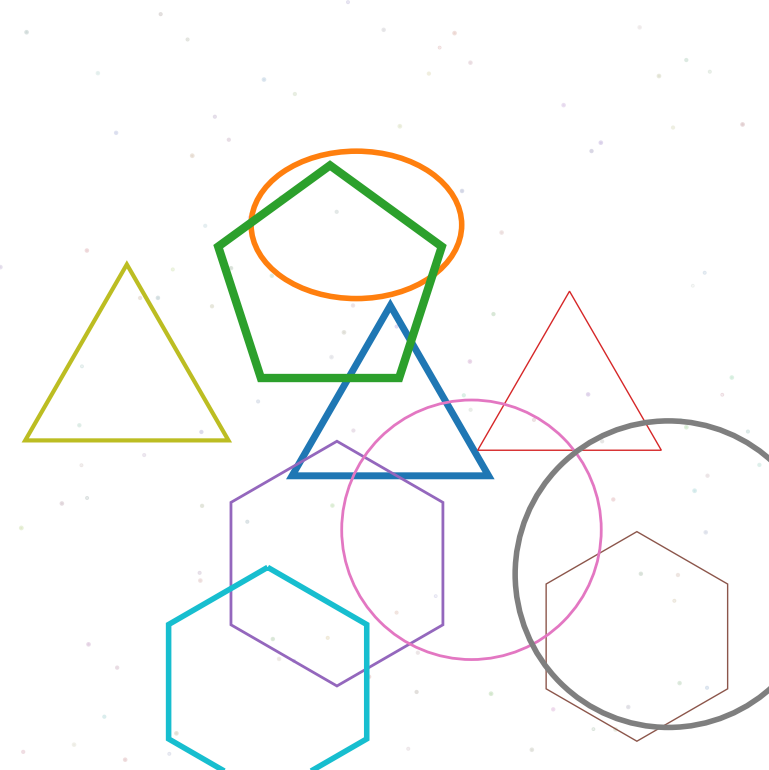[{"shape": "triangle", "thickness": 2.5, "radius": 0.74, "center": [0.507, 0.456]}, {"shape": "oval", "thickness": 2, "radius": 0.68, "center": [0.463, 0.708]}, {"shape": "pentagon", "thickness": 3, "radius": 0.76, "center": [0.429, 0.633]}, {"shape": "triangle", "thickness": 0.5, "radius": 0.69, "center": [0.74, 0.484]}, {"shape": "hexagon", "thickness": 1, "radius": 0.79, "center": [0.438, 0.268]}, {"shape": "hexagon", "thickness": 0.5, "radius": 0.68, "center": [0.827, 0.173]}, {"shape": "circle", "thickness": 1, "radius": 0.84, "center": [0.612, 0.312]}, {"shape": "circle", "thickness": 2, "radius": 1.0, "center": [0.868, 0.254]}, {"shape": "triangle", "thickness": 1.5, "radius": 0.76, "center": [0.165, 0.504]}, {"shape": "hexagon", "thickness": 2, "radius": 0.74, "center": [0.348, 0.115]}]